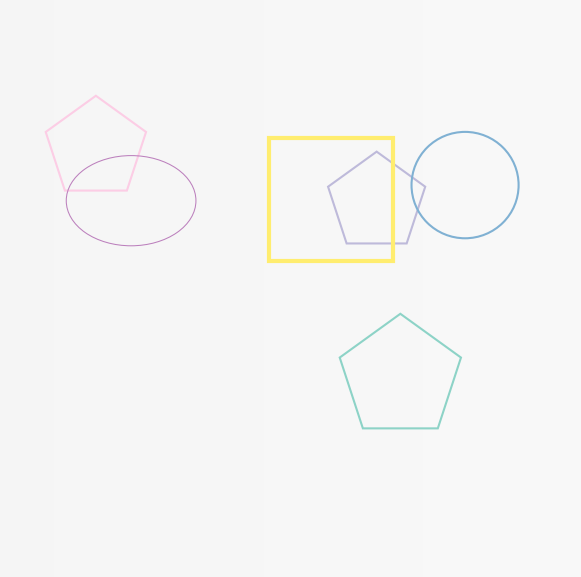[{"shape": "pentagon", "thickness": 1, "radius": 0.55, "center": [0.689, 0.346]}, {"shape": "pentagon", "thickness": 1, "radius": 0.44, "center": [0.648, 0.649]}, {"shape": "circle", "thickness": 1, "radius": 0.46, "center": [0.8, 0.679]}, {"shape": "pentagon", "thickness": 1, "radius": 0.45, "center": [0.165, 0.743]}, {"shape": "oval", "thickness": 0.5, "radius": 0.56, "center": [0.226, 0.652]}, {"shape": "square", "thickness": 2, "radius": 0.53, "center": [0.57, 0.653]}]